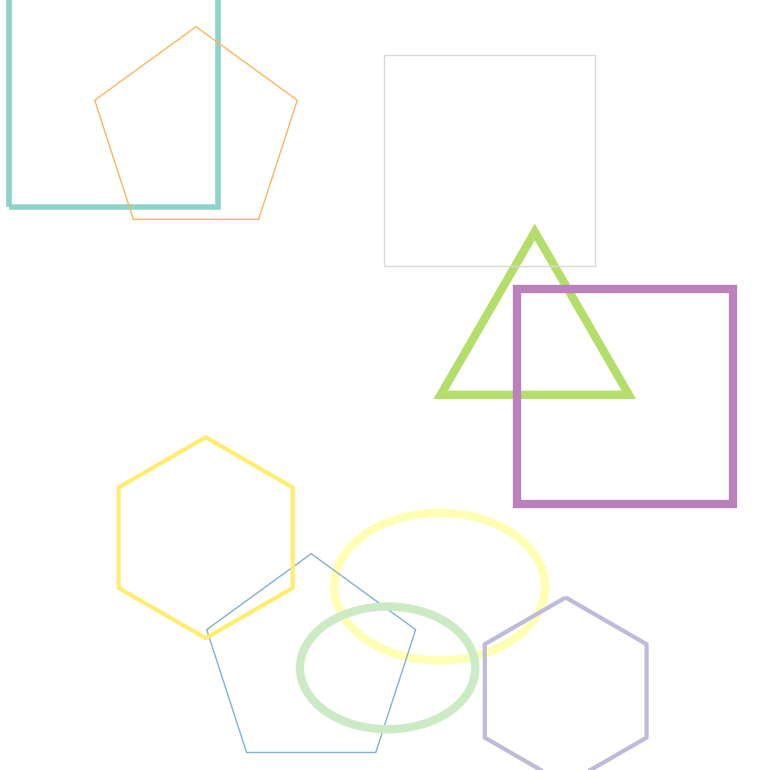[{"shape": "square", "thickness": 2, "radius": 0.68, "center": [0.147, 0.866]}, {"shape": "oval", "thickness": 3, "radius": 0.68, "center": [0.571, 0.238]}, {"shape": "hexagon", "thickness": 1.5, "radius": 0.61, "center": [0.735, 0.103]}, {"shape": "pentagon", "thickness": 0.5, "radius": 0.71, "center": [0.404, 0.138]}, {"shape": "pentagon", "thickness": 0.5, "radius": 0.69, "center": [0.255, 0.827]}, {"shape": "triangle", "thickness": 3, "radius": 0.71, "center": [0.695, 0.558]}, {"shape": "square", "thickness": 0.5, "radius": 0.68, "center": [0.636, 0.791]}, {"shape": "square", "thickness": 3, "radius": 0.7, "center": [0.812, 0.485]}, {"shape": "oval", "thickness": 3, "radius": 0.57, "center": [0.503, 0.133]}, {"shape": "hexagon", "thickness": 1.5, "radius": 0.65, "center": [0.267, 0.302]}]